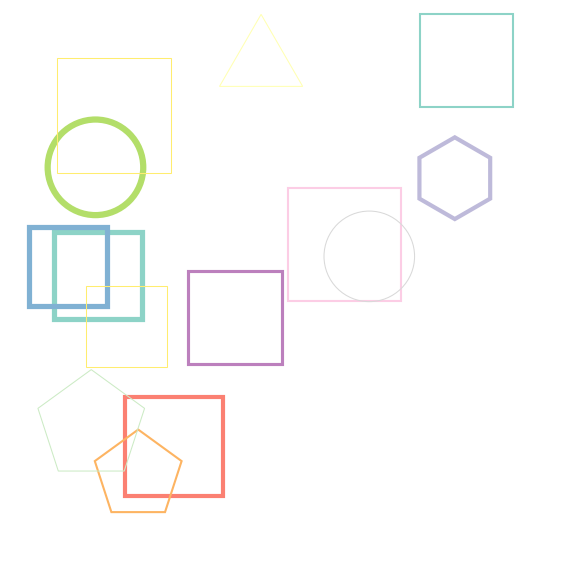[{"shape": "square", "thickness": 2.5, "radius": 0.38, "center": [0.169, 0.522]}, {"shape": "square", "thickness": 1, "radius": 0.4, "center": [0.808, 0.894]}, {"shape": "triangle", "thickness": 0.5, "radius": 0.42, "center": [0.452, 0.891]}, {"shape": "hexagon", "thickness": 2, "radius": 0.35, "center": [0.788, 0.691]}, {"shape": "square", "thickness": 2, "radius": 0.43, "center": [0.301, 0.226]}, {"shape": "square", "thickness": 2.5, "radius": 0.34, "center": [0.118, 0.537]}, {"shape": "pentagon", "thickness": 1, "radius": 0.4, "center": [0.239, 0.176]}, {"shape": "circle", "thickness": 3, "radius": 0.41, "center": [0.165, 0.709]}, {"shape": "square", "thickness": 1, "radius": 0.49, "center": [0.596, 0.576]}, {"shape": "circle", "thickness": 0.5, "radius": 0.39, "center": [0.639, 0.555]}, {"shape": "square", "thickness": 1.5, "radius": 0.4, "center": [0.407, 0.449]}, {"shape": "pentagon", "thickness": 0.5, "radius": 0.49, "center": [0.158, 0.262]}, {"shape": "square", "thickness": 0.5, "radius": 0.5, "center": [0.197, 0.799]}, {"shape": "square", "thickness": 0.5, "radius": 0.35, "center": [0.22, 0.434]}]